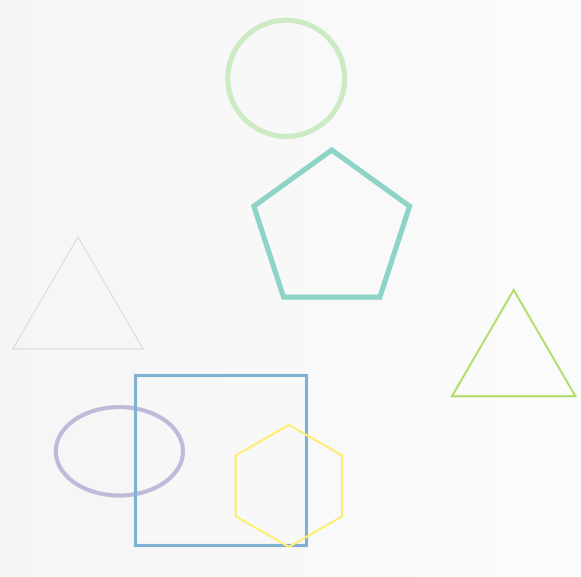[{"shape": "pentagon", "thickness": 2.5, "radius": 0.7, "center": [0.571, 0.599]}, {"shape": "oval", "thickness": 2, "radius": 0.55, "center": [0.205, 0.218]}, {"shape": "square", "thickness": 1.5, "radius": 0.74, "center": [0.38, 0.203]}, {"shape": "triangle", "thickness": 1, "radius": 0.61, "center": [0.884, 0.374]}, {"shape": "triangle", "thickness": 0.5, "radius": 0.65, "center": [0.134, 0.459]}, {"shape": "circle", "thickness": 2.5, "radius": 0.5, "center": [0.492, 0.863]}, {"shape": "hexagon", "thickness": 1, "radius": 0.53, "center": [0.497, 0.158]}]